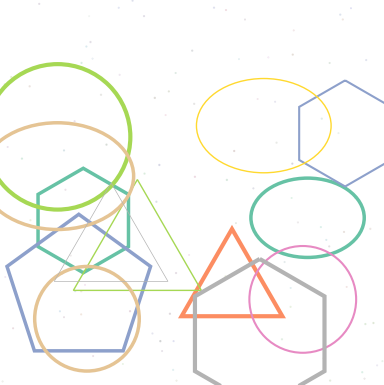[{"shape": "oval", "thickness": 2.5, "radius": 0.74, "center": [0.799, 0.434]}, {"shape": "hexagon", "thickness": 2.5, "radius": 0.68, "center": [0.216, 0.427]}, {"shape": "triangle", "thickness": 3, "radius": 0.76, "center": [0.603, 0.254]}, {"shape": "hexagon", "thickness": 1.5, "radius": 0.69, "center": [0.896, 0.653]}, {"shape": "pentagon", "thickness": 2.5, "radius": 0.98, "center": [0.205, 0.247]}, {"shape": "circle", "thickness": 1.5, "radius": 0.69, "center": [0.786, 0.222]}, {"shape": "triangle", "thickness": 1, "radius": 0.96, "center": [0.357, 0.342]}, {"shape": "circle", "thickness": 3, "radius": 0.94, "center": [0.15, 0.645]}, {"shape": "oval", "thickness": 1, "radius": 0.87, "center": [0.685, 0.674]}, {"shape": "circle", "thickness": 2.5, "radius": 0.68, "center": [0.226, 0.172]}, {"shape": "oval", "thickness": 2.5, "radius": 0.99, "center": [0.149, 0.543]}, {"shape": "triangle", "thickness": 0.5, "radius": 0.85, "center": [0.289, 0.354]}, {"shape": "hexagon", "thickness": 3, "radius": 0.97, "center": [0.675, 0.133]}]